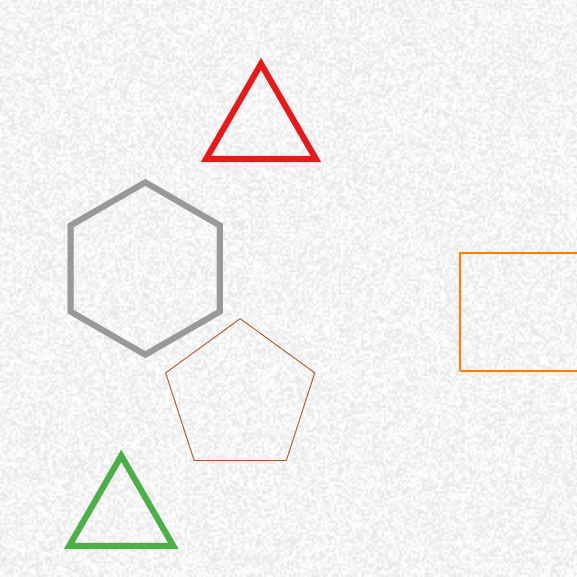[{"shape": "triangle", "thickness": 3, "radius": 0.55, "center": [0.452, 0.779]}, {"shape": "triangle", "thickness": 3, "radius": 0.52, "center": [0.21, 0.106]}, {"shape": "square", "thickness": 1, "radius": 0.51, "center": [0.898, 0.459]}, {"shape": "pentagon", "thickness": 0.5, "radius": 0.68, "center": [0.416, 0.312]}, {"shape": "hexagon", "thickness": 3, "radius": 0.75, "center": [0.252, 0.534]}]